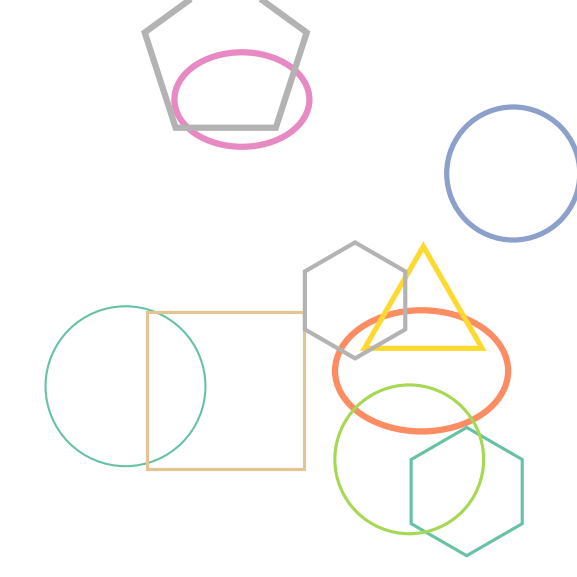[{"shape": "hexagon", "thickness": 1.5, "radius": 0.56, "center": [0.808, 0.148]}, {"shape": "circle", "thickness": 1, "radius": 0.69, "center": [0.217, 0.33]}, {"shape": "oval", "thickness": 3, "radius": 0.75, "center": [0.73, 0.357]}, {"shape": "circle", "thickness": 2.5, "radius": 0.58, "center": [0.889, 0.699]}, {"shape": "oval", "thickness": 3, "radius": 0.58, "center": [0.419, 0.827]}, {"shape": "circle", "thickness": 1.5, "radius": 0.64, "center": [0.709, 0.204]}, {"shape": "triangle", "thickness": 2.5, "radius": 0.59, "center": [0.733, 0.455]}, {"shape": "square", "thickness": 1.5, "radius": 0.68, "center": [0.39, 0.324]}, {"shape": "pentagon", "thickness": 3, "radius": 0.74, "center": [0.391, 0.897]}, {"shape": "hexagon", "thickness": 2, "radius": 0.5, "center": [0.615, 0.479]}]